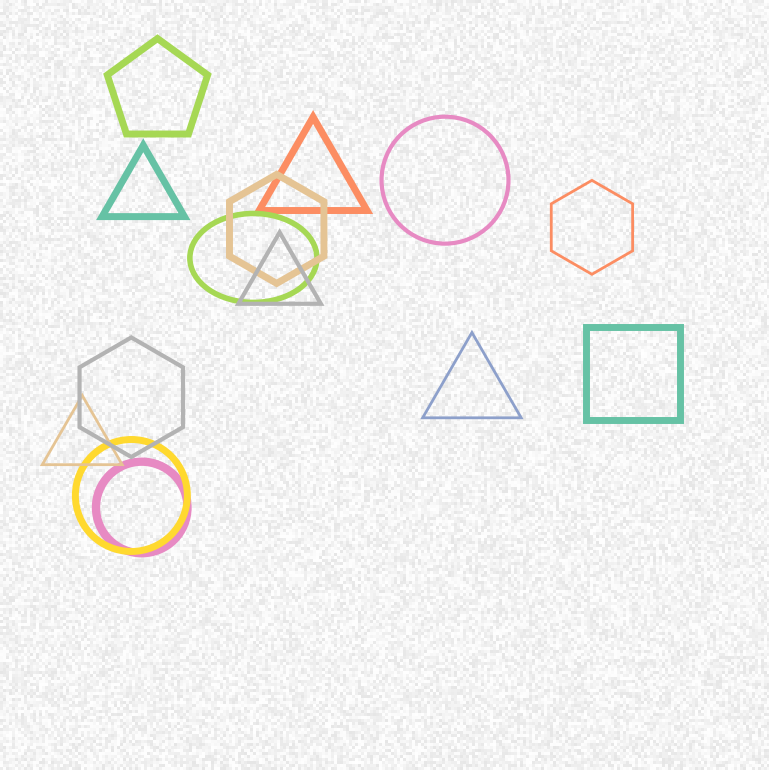[{"shape": "triangle", "thickness": 2.5, "radius": 0.31, "center": [0.186, 0.75]}, {"shape": "square", "thickness": 2.5, "radius": 0.3, "center": [0.822, 0.515]}, {"shape": "hexagon", "thickness": 1, "radius": 0.31, "center": [0.769, 0.705]}, {"shape": "triangle", "thickness": 2.5, "radius": 0.4, "center": [0.407, 0.767]}, {"shape": "triangle", "thickness": 1, "radius": 0.37, "center": [0.613, 0.494]}, {"shape": "circle", "thickness": 1.5, "radius": 0.41, "center": [0.578, 0.766]}, {"shape": "circle", "thickness": 3, "radius": 0.3, "center": [0.184, 0.341]}, {"shape": "oval", "thickness": 2, "radius": 0.41, "center": [0.329, 0.665]}, {"shape": "pentagon", "thickness": 2.5, "radius": 0.34, "center": [0.205, 0.881]}, {"shape": "circle", "thickness": 2.5, "radius": 0.36, "center": [0.171, 0.357]}, {"shape": "hexagon", "thickness": 2.5, "radius": 0.35, "center": [0.359, 0.703]}, {"shape": "triangle", "thickness": 1, "radius": 0.3, "center": [0.107, 0.427]}, {"shape": "hexagon", "thickness": 1.5, "radius": 0.39, "center": [0.171, 0.484]}, {"shape": "triangle", "thickness": 1.5, "radius": 0.31, "center": [0.363, 0.636]}]